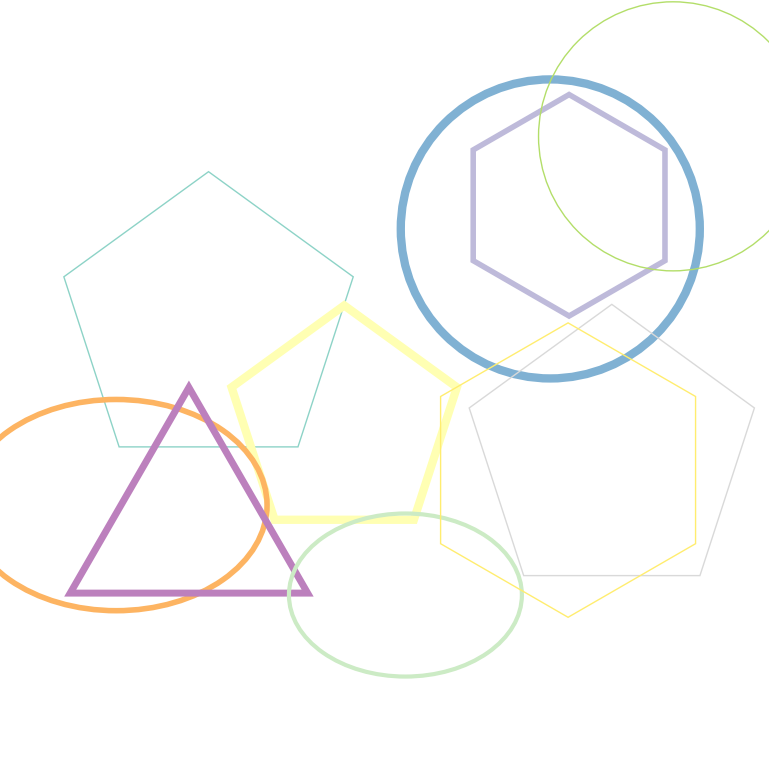[{"shape": "pentagon", "thickness": 0.5, "radius": 0.99, "center": [0.271, 0.579]}, {"shape": "pentagon", "thickness": 3, "radius": 0.77, "center": [0.447, 0.449]}, {"shape": "hexagon", "thickness": 2, "radius": 0.72, "center": [0.739, 0.733]}, {"shape": "circle", "thickness": 3, "radius": 0.97, "center": [0.715, 0.703]}, {"shape": "oval", "thickness": 2, "radius": 0.98, "center": [0.151, 0.344]}, {"shape": "circle", "thickness": 0.5, "radius": 0.87, "center": [0.874, 0.823]}, {"shape": "pentagon", "thickness": 0.5, "radius": 0.97, "center": [0.795, 0.41]}, {"shape": "triangle", "thickness": 2.5, "radius": 0.89, "center": [0.245, 0.319]}, {"shape": "oval", "thickness": 1.5, "radius": 0.76, "center": [0.527, 0.227]}, {"shape": "hexagon", "thickness": 0.5, "radius": 0.96, "center": [0.738, 0.389]}]